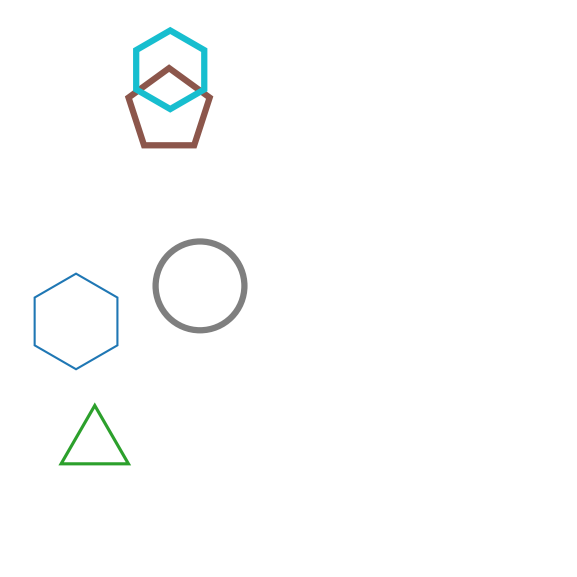[{"shape": "hexagon", "thickness": 1, "radius": 0.41, "center": [0.132, 0.443]}, {"shape": "triangle", "thickness": 1.5, "radius": 0.34, "center": [0.164, 0.23]}, {"shape": "pentagon", "thickness": 3, "radius": 0.37, "center": [0.293, 0.807]}, {"shape": "circle", "thickness": 3, "radius": 0.38, "center": [0.346, 0.504]}, {"shape": "hexagon", "thickness": 3, "radius": 0.34, "center": [0.295, 0.878]}]